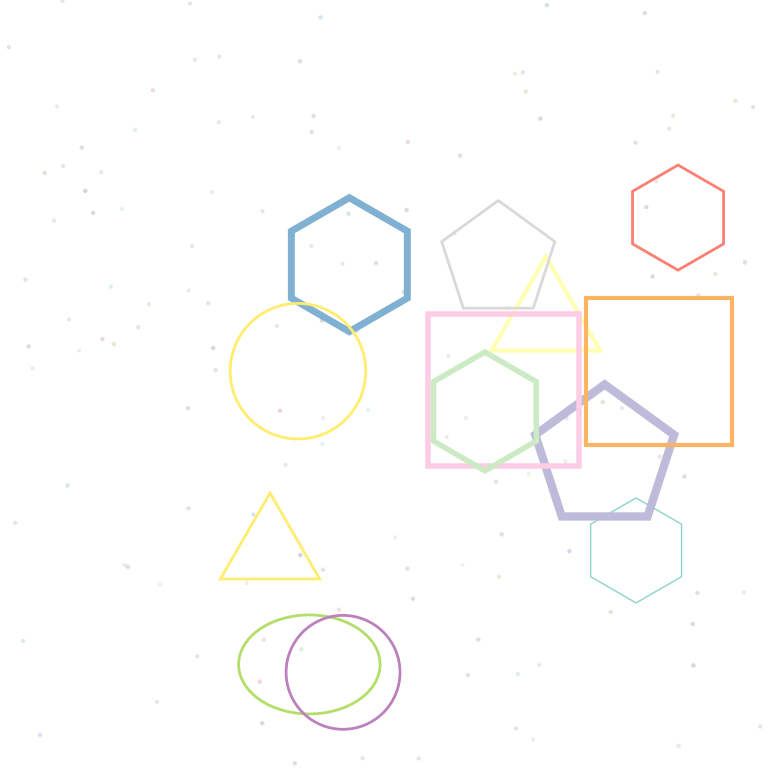[{"shape": "hexagon", "thickness": 0.5, "radius": 0.34, "center": [0.826, 0.285]}, {"shape": "triangle", "thickness": 1.5, "radius": 0.41, "center": [0.709, 0.585]}, {"shape": "pentagon", "thickness": 3, "radius": 0.47, "center": [0.785, 0.406]}, {"shape": "hexagon", "thickness": 1, "radius": 0.34, "center": [0.881, 0.717]}, {"shape": "hexagon", "thickness": 2.5, "radius": 0.43, "center": [0.454, 0.656]}, {"shape": "square", "thickness": 1.5, "radius": 0.48, "center": [0.856, 0.518]}, {"shape": "oval", "thickness": 1, "radius": 0.46, "center": [0.402, 0.137]}, {"shape": "square", "thickness": 2, "radius": 0.49, "center": [0.654, 0.493]}, {"shape": "pentagon", "thickness": 1, "radius": 0.39, "center": [0.647, 0.662]}, {"shape": "circle", "thickness": 1, "radius": 0.37, "center": [0.446, 0.127]}, {"shape": "hexagon", "thickness": 2, "radius": 0.39, "center": [0.63, 0.466]}, {"shape": "circle", "thickness": 1, "radius": 0.44, "center": [0.387, 0.518]}, {"shape": "triangle", "thickness": 1, "radius": 0.37, "center": [0.351, 0.285]}]